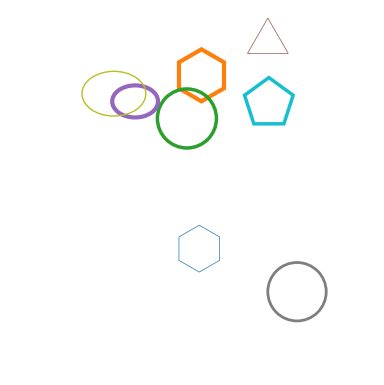[{"shape": "hexagon", "thickness": 0.5, "radius": 0.3, "center": [0.518, 0.354]}, {"shape": "hexagon", "thickness": 3, "radius": 0.34, "center": [0.523, 0.804]}, {"shape": "circle", "thickness": 2.5, "radius": 0.38, "center": [0.486, 0.692]}, {"shape": "oval", "thickness": 3, "radius": 0.3, "center": [0.351, 0.737]}, {"shape": "triangle", "thickness": 0.5, "radius": 0.31, "center": [0.696, 0.892]}, {"shape": "circle", "thickness": 2, "radius": 0.38, "center": [0.771, 0.242]}, {"shape": "oval", "thickness": 1, "radius": 0.41, "center": [0.296, 0.757]}, {"shape": "pentagon", "thickness": 2.5, "radius": 0.33, "center": [0.698, 0.732]}]